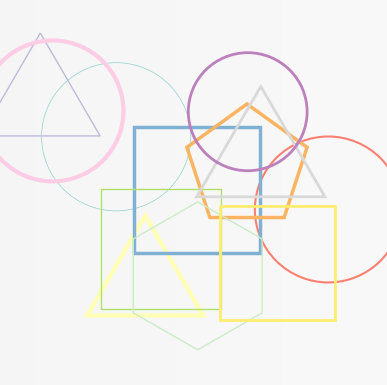[{"shape": "circle", "thickness": 0.5, "radius": 0.96, "center": [0.3, 0.645]}, {"shape": "triangle", "thickness": 3, "radius": 0.86, "center": [0.375, 0.267]}, {"shape": "triangle", "thickness": 1, "radius": 0.89, "center": [0.104, 0.736]}, {"shape": "circle", "thickness": 1.5, "radius": 0.95, "center": [0.847, 0.456]}, {"shape": "square", "thickness": 2.5, "radius": 0.81, "center": [0.509, 0.506]}, {"shape": "pentagon", "thickness": 2.5, "radius": 0.82, "center": [0.637, 0.567]}, {"shape": "square", "thickness": 1, "radius": 0.77, "center": [0.414, 0.353]}, {"shape": "circle", "thickness": 3, "radius": 0.91, "center": [0.136, 0.712]}, {"shape": "triangle", "thickness": 2, "radius": 0.96, "center": [0.673, 0.584]}, {"shape": "circle", "thickness": 2, "radius": 0.77, "center": [0.639, 0.71]}, {"shape": "hexagon", "thickness": 1, "radius": 0.96, "center": [0.51, 0.283]}, {"shape": "square", "thickness": 2, "radius": 0.74, "center": [0.715, 0.317]}]